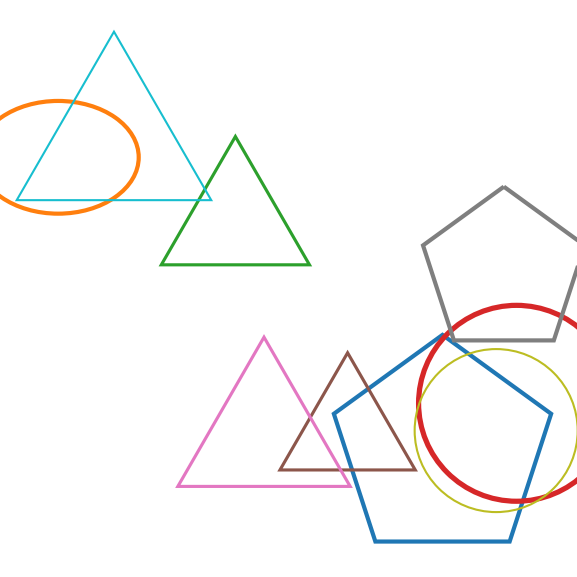[{"shape": "pentagon", "thickness": 2, "radius": 0.99, "center": [0.766, 0.221]}, {"shape": "oval", "thickness": 2, "radius": 0.7, "center": [0.101, 0.727]}, {"shape": "triangle", "thickness": 1.5, "radius": 0.74, "center": [0.408, 0.615]}, {"shape": "circle", "thickness": 2.5, "radius": 0.85, "center": [0.894, 0.301]}, {"shape": "triangle", "thickness": 1.5, "radius": 0.68, "center": [0.602, 0.253]}, {"shape": "triangle", "thickness": 1.5, "radius": 0.86, "center": [0.457, 0.243]}, {"shape": "pentagon", "thickness": 2, "radius": 0.74, "center": [0.872, 0.529]}, {"shape": "circle", "thickness": 1, "radius": 0.71, "center": [0.859, 0.254]}, {"shape": "triangle", "thickness": 1, "radius": 0.97, "center": [0.197, 0.75]}]